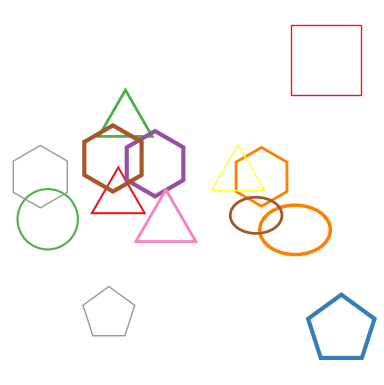[{"shape": "square", "thickness": 1, "radius": 0.46, "center": [0.848, 0.844]}, {"shape": "triangle", "thickness": 1.5, "radius": 0.4, "center": [0.307, 0.486]}, {"shape": "pentagon", "thickness": 3, "radius": 0.45, "center": [0.887, 0.144]}, {"shape": "circle", "thickness": 1.5, "radius": 0.39, "center": [0.124, 0.43]}, {"shape": "triangle", "thickness": 2, "radius": 0.4, "center": [0.326, 0.686]}, {"shape": "hexagon", "thickness": 3, "radius": 0.42, "center": [0.403, 0.575]}, {"shape": "oval", "thickness": 2.5, "radius": 0.46, "center": [0.766, 0.403]}, {"shape": "hexagon", "thickness": 2, "radius": 0.38, "center": [0.679, 0.541]}, {"shape": "triangle", "thickness": 1, "radius": 0.4, "center": [0.618, 0.545]}, {"shape": "oval", "thickness": 2, "radius": 0.34, "center": [0.665, 0.441]}, {"shape": "hexagon", "thickness": 3, "radius": 0.43, "center": [0.293, 0.588]}, {"shape": "triangle", "thickness": 2, "radius": 0.45, "center": [0.431, 0.418]}, {"shape": "pentagon", "thickness": 1, "radius": 0.35, "center": [0.283, 0.185]}, {"shape": "hexagon", "thickness": 1, "radius": 0.4, "center": [0.105, 0.541]}]